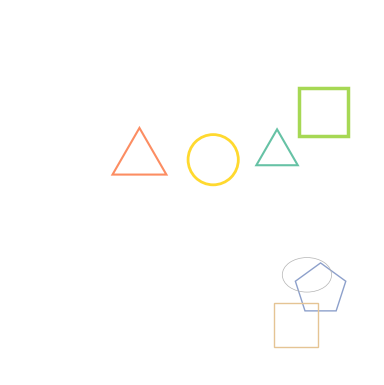[{"shape": "triangle", "thickness": 1.5, "radius": 0.31, "center": [0.72, 0.602]}, {"shape": "triangle", "thickness": 1.5, "radius": 0.4, "center": [0.362, 0.587]}, {"shape": "pentagon", "thickness": 1, "radius": 0.34, "center": [0.833, 0.248]}, {"shape": "square", "thickness": 2.5, "radius": 0.32, "center": [0.84, 0.709]}, {"shape": "circle", "thickness": 2, "radius": 0.33, "center": [0.554, 0.585]}, {"shape": "square", "thickness": 1, "radius": 0.29, "center": [0.768, 0.157]}, {"shape": "oval", "thickness": 0.5, "radius": 0.32, "center": [0.797, 0.286]}]